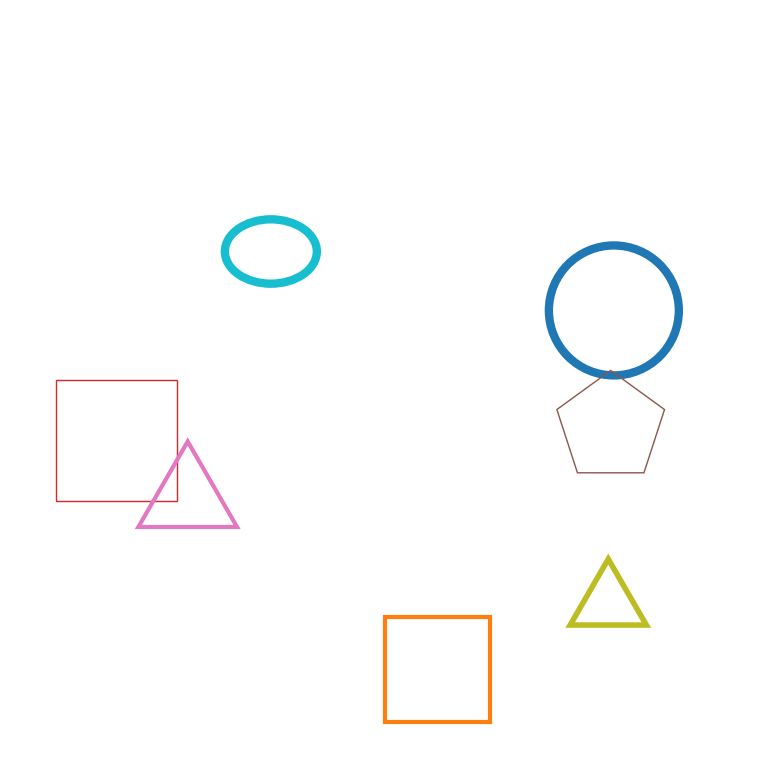[{"shape": "circle", "thickness": 3, "radius": 0.42, "center": [0.797, 0.597]}, {"shape": "square", "thickness": 1.5, "radius": 0.34, "center": [0.568, 0.13]}, {"shape": "square", "thickness": 0.5, "radius": 0.39, "center": [0.152, 0.428]}, {"shape": "pentagon", "thickness": 0.5, "radius": 0.37, "center": [0.793, 0.445]}, {"shape": "triangle", "thickness": 1.5, "radius": 0.37, "center": [0.244, 0.353]}, {"shape": "triangle", "thickness": 2, "radius": 0.29, "center": [0.79, 0.217]}, {"shape": "oval", "thickness": 3, "radius": 0.3, "center": [0.352, 0.673]}]